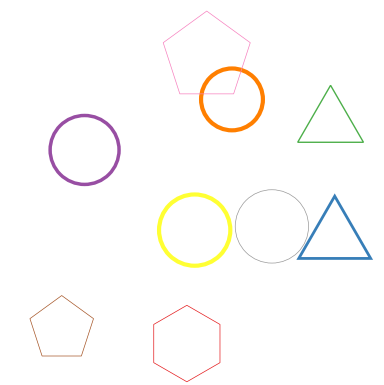[{"shape": "hexagon", "thickness": 0.5, "radius": 0.5, "center": [0.485, 0.108]}, {"shape": "triangle", "thickness": 2, "radius": 0.54, "center": [0.869, 0.383]}, {"shape": "triangle", "thickness": 1, "radius": 0.49, "center": [0.859, 0.68]}, {"shape": "circle", "thickness": 2.5, "radius": 0.45, "center": [0.22, 0.61]}, {"shape": "circle", "thickness": 3, "radius": 0.4, "center": [0.603, 0.742]}, {"shape": "circle", "thickness": 3, "radius": 0.46, "center": [0.506, 0.402]}, {"shape": "pentagon", "thickness": 0.5, "radius": 0.43, "center": [0.16, 0.146]}, {"shape": "pentagon", "thickness": 0.5, "radius": 0.59, "center": [0.537, 0.852]}, {"shape": "circle", "thickness": 0.5, "radius": 0.48, "center": [0.706, 0.412]}]